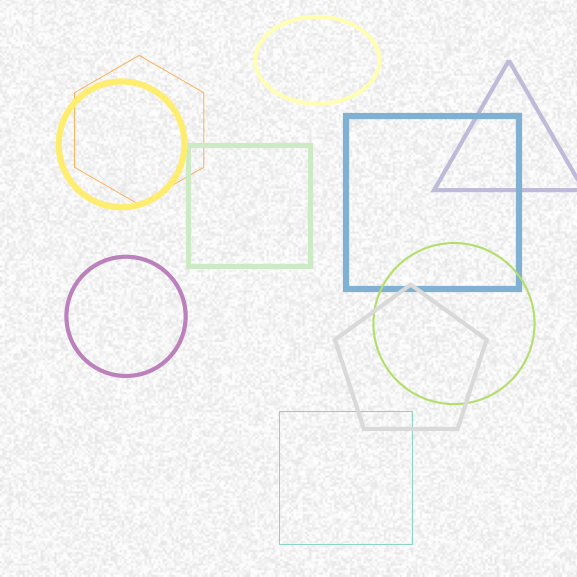[{"shape": "square", "thickness": 0.5, "radius": 0.58, "center": [0.598, 0.173]}, {"shape": "oval", "thickness": 2, "radius": 0.54, "center": [0.55, 0.895]}, {"shape": "triangle", "thickness": 2, "radius": 0.75, "center": [0.881, 0.745]}, {"shape": "square", "thickness": 3, "radius": 0.75, "center": [0.749, 0.649]}, {"shape": "hexagon", "thickness": 0.5, "radius": 0.65, "center": [0.241, 0.774]}, {"shape": "circle", "thickness": 1, "radius": 0.7, "center": [0.786, 0.439]}, {"shape": "pentagon", "thickness": 2, "radius": 0.69, "center": [0.711, 0.368]}, {"shape": "circle", "thickness": 2, "radius": 0.52, "center": [0.218, 0.451]}, {"shape": "square", "thickness": 2.5, "radius": 0.53, "center": [0.431, 0.643]}, {"shape": "circle", "thickness": 3, "radius": 0.54, "center": [0.211, 0.749]}]